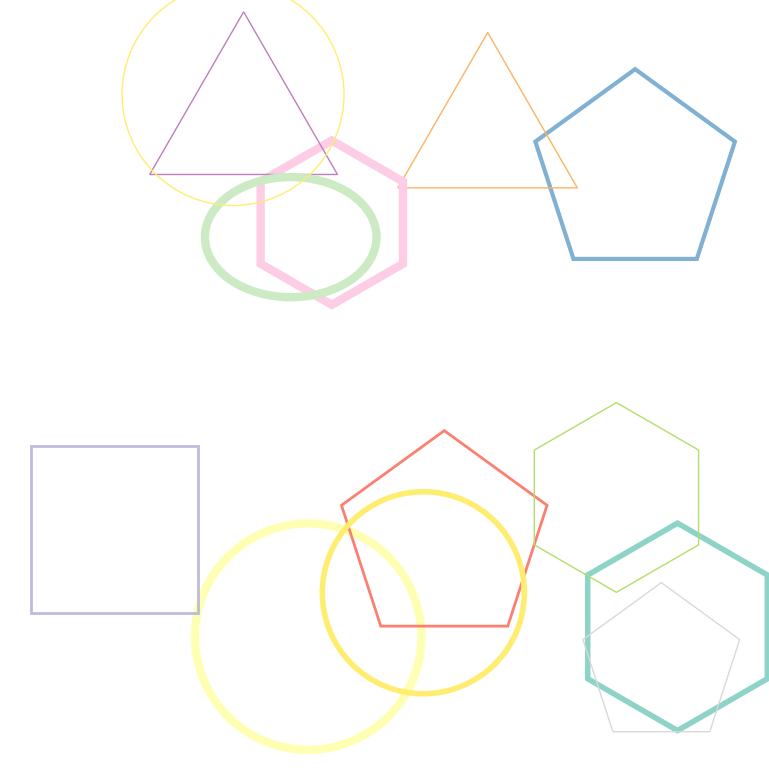[{"shape": "hexagon", "thickness": 2, "radius": 0.67, "center": [0.88, 0.186]}, {"shape": "circle", "thickness": 3, "radius": 0.74, "center": [0.4, 0.173]}, {"shape": "square", "thickness": 1, "radius": 0.54, "center": [0.149, 0.312]}, {"shape": "pentagon", "thickness": 1, "radius": 0.7, "center": [0.577, 0.3]}, {"shape": "pentagon", "thickness": 1.5, "radius": 0.68, "center": [0.825, 0.774]}, {"shape": "triangle", "thickness": 0.5, "radius": 0.67, "center": [0.633, 0.823]}, {"shape": "hexagon", "thickness": 0.5, "radius": 0.62, "center": [0.801, 0.354]}, {"shape": "hexagon", "thickness": 3, "radius": 0.53, "center": [0.431, 0.711]}, {"shape": "pentagon", "thickness": 0.5, "radius": 0.54, "center": [0.859, 0.136]}, {"shape": "triangle", "thickness": 0.5, "radius": 0.7, "center": [0.316, 0.844]}, {"shape": "oval", "thickness": 3, "radius": 0.56, "center": [0.378, 0.692]}, {"shape": "circle", "thickness": 0.5, "radius": 0.72, "center": [0.303, 0.877]}, {"shape": "circle", "thickness": 2, "radius": 0.66, "center": [0.55, 0.23]}]